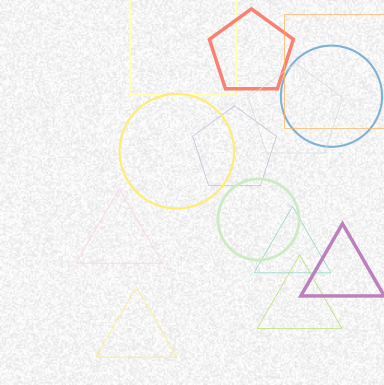[{"shape": "triangle", "thickness": 0.5, "radius": 0.58, "center": [0.76, 0.349]}, {"shape": "square", "thickness": 1.5, "radius": 0.69, "center": [0.476, 0.892]}, {"shape": "pentagon", "thickness": 0.5, "radius": 0.57, "center": [0.609, 0.611]}, {"shape": "pentagon", "thickness": 2.5, "radius": 0.57, "center": [0.653, 0.862]}, {"shape": "circle", "thickness": 1.5, "radius": 0.66, "center": [0.861, 0.75]}, {"shape": "square", "thickness": 0.5, "radius": 0.74, "center": [0.886, 0.816]}, {"shape": "triangle", "thickness": 0.5, "radius": 0.64, "center": [0.778, 0.21]}, {"shape": "triangle", "thickness": 0.5, "radius": 0.65, "center": [0.31, 0.381]}, {"shape": "pentagon", "thickness": 0.5, "radius": 0.64, "center": [0.768, 0.707]}, {"shape": "triangle", "thickness": 2.5, "radius": 0.63, "center": [0.89, 0.294]}, {"shape": "circle", "thickness": 2, "radius": 0.53, "center": [0.671, 0.43]}, {"shape": "circle", "thickness": 1.5, "radius": 0.74, "center": [0.459, 0.607]}, {"shape": "triangle", "thickness": 0.5, "radius": 0.61, "center": [0.354, 0.133]}]